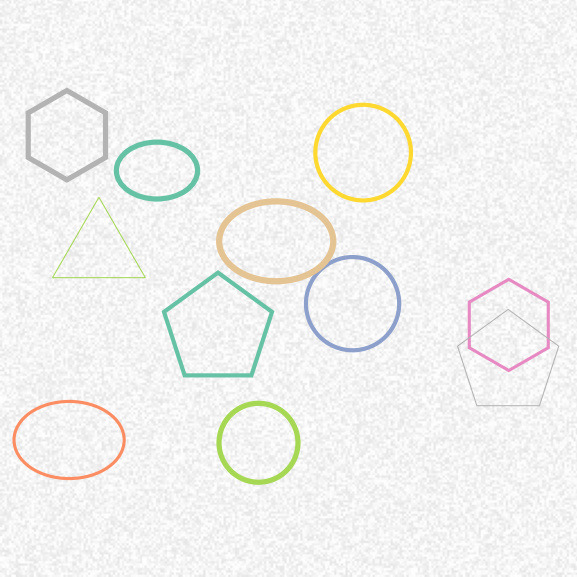[{"shape": "pentagon", "thickness": 2, "radius": 0.49, "center": [0.378, 0.429]}, {"shape": "oval", "thickness": 2.5, "radius": 0.35, "center": [0.272, 0.704]}, {"shape": "oval", "thickness": 1.5, "radius": 0.48, "center": [0.12, 0.237]}, {"shape": "circle", "thickness": 2, "radius": 0.4, "center": [0.61, 0.473]}, {"shape": "hexagon", "thickness": 1.5, "radius": 0.39, "center": [0.881, 0.437]}, {"shape": "triangle", "thickness": 0.5, "radius": 0.46, "center": [0.171, 0.565]}, {"shape": "circle", "thickness": 2.5, "radius": 0.34, "center": [0.448, 0.232]}, {"shape": "circle", "thickness": 2, "radius": 0.41, "center": [0.629, 0.735]}, {"shape": "oval", "thickness": 3, "radius": 0.49, "center": [0.478, 0.581]}, {"shape": "hexagon", "thickness": 2.5, "radius": 0.39, "center": [0.116, 0.765]}, {"shape": "pentagon", "thickness": 0.5, "radius": 0.46, "center": [0.88, 0.371]}]